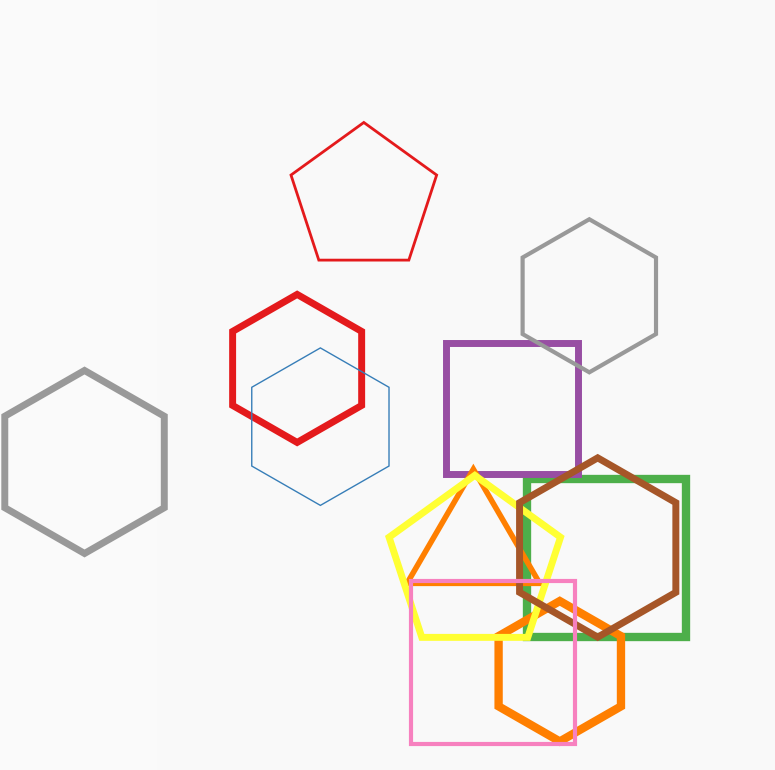[{"shape": "hexagon", "thickness": 2.5, "radius": 0.48, "center": [0.383, 0.522]}, {"shape": "pentagon", "thickness": 1, "radius": 0.49, "center": [0.469, 0.742]}, {"shape": "hexagon", "thickness": 0.5, "radius": 0.51, "center": [0.413, 0.446]}, {"shape": "square", "thickness": 3, "radius": 0.52, "center": [0.783, 0.275]}, {"shape": "square", "thickness": 2.5, "radius": 0.43, "center": [0.661, 0.469]}, {"shape": "triangle", "thickness": 2, "radius": 0.49, "center": [0.611, 0.292]}, {"shape": "hexagon", "thickness": 3, "radius": 0.46, "center": [0.722, 0.128]}, {"shape": "pentagon", "thickness": 2.5, "radius": 0.58, "center": [0.613, 0.266]}, {"shape": "hexagon", "thickness": 2.5, "radius": 0.58, "center": [0.771, 0.289]}, {"shape": "square", "thickness": 1.5, "radius": 0.53, "center": [0.636, 0.139]}, {"shape": "hexagon", "thickness": 2.5, "radius": 0.59, "center": [0.109, 0.4]}, {"shape": "hexagon", "thickness": 1.5, "radius": 0.5, "center": [0.76, 0.616]}]